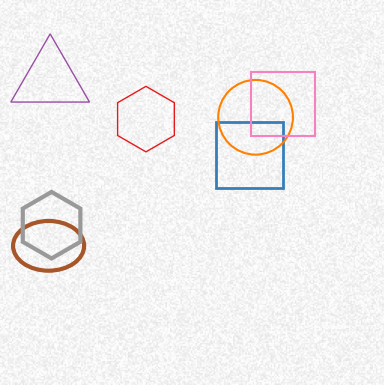[{"shape": "hexagon", "thickness": 1, "radius": 0.43, "center": [0.379, 0.691]}, {"shape": "square", "thickness": 2, "radius": 0.43, "center": [0.648, 0.597]}, {"shape": "triangle", "thickness": 1, "radius": 0.59, "center": [0.13, 0.794]}, {"shape": "circle", "thickness": 1.5, "radius": 0.48, "center": [0.664, 0.695]}, {"shape": "oval", "thickness": 3, "radius": 0.46, "center": [0.126, 0.361]}, {"shape": "square", "thickness": 1.5, "radius": 0.41, "center": [0.735, 0.731]}, {"shape": "hexagon", "thickness": 3, "radius": 0.43, "center": [0.134, 0.415]}]